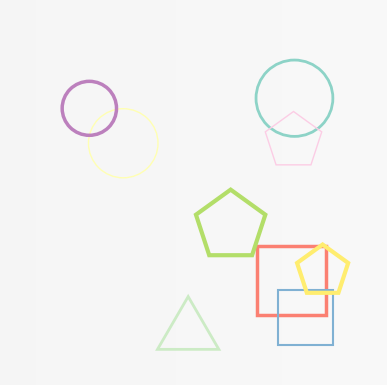[{"shape": "circle", "thickness": 2, "radius": 0.5, "center": [0.76, 0.745]}, {"shape": "circle", "thickness": 1, "radius": 0.45, "center": [0.318, 0.628]}, {"shape": "square", "thickness": 2.5, "radius": 0.44, "center": [0.752, 0.272]}, {"shape": "square", "thickness": 1.5, "radius": 0.35, "center": [0.788, 0.175]}, {"shape": "pentagon", "thickness": 3, "radius": 0.47, "center": [0.595, 0.413]}, {"shape": "pentagon", "thickness": 1, "radius": 0.38, "center": [0.757, 0.634]}, {"shape": "circle", "thickness": 2.5, "radius": 0.35, "center": [0.231, 0.719]}, {"shape": "triangle", "thickness": 2, "radius": 0.46, "center": [0.486, 0.138]}, {"shape": "pentagon", "thickness": 3, "radius": 0.35, "center": [0.833, 0.296]}]